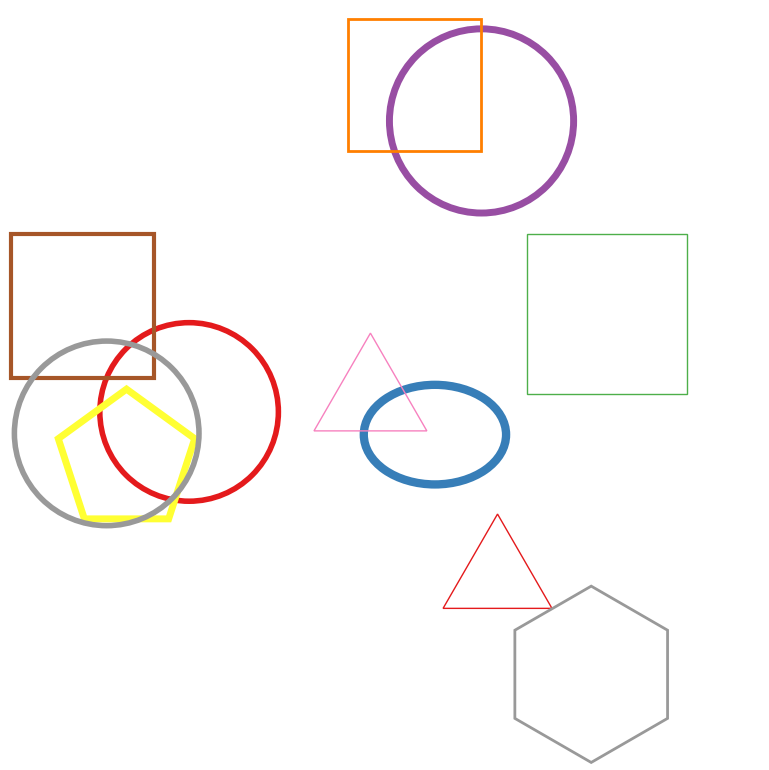[{"shape": "triangle", "thickness": 0.5, "radius": 0.41, "center": [0.646, 0.251]}, {"shape": "circle", "thickness": 2, "radius": 0.58, "center": [0.246, 0.465]}, {"shape": "oval", "thickness": 3, "radius": 0.46, "center": [0.565, 0.436]}, {"shape": "square", "thickness": 0.5, "radius": 0.52, "center": [0.788, 0.592]}, {"shape": "circle", "thickness": 2.5, "radius": 0.6, "center": [0.625, 0.843]}, {"shape": "square", "thickness": 1, "radius": 0.43, "center": [0.538, 0.889]}, {"shape": "pentagon", "thickness": 2.5, "radius": 0.47, "center": [0.164, 0.401]}, {"shape": "square", "thickness": 1.5, "radius": 0.47, "center": [0.108, 0.603]}, {"shape": "triangle", "thickness": 0.5, "radius": 0.42, "center": [0.481, 0.483]}, {"shape": "hexagon", "thickness": 1, "radius": 0.57, "center": [0.768, 0.124]}, {"shape": "circle", "thickness": 2, "radius": 0.6, "center": [0.139, 0.437]}]